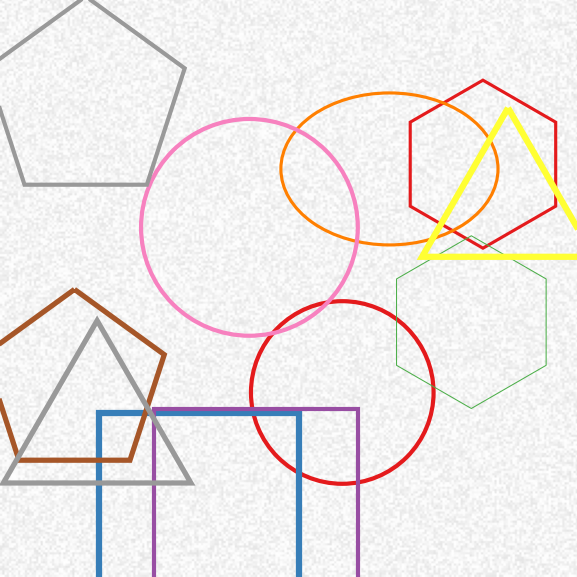[{"shape": "hexagon", "thickness": 1.5, "radius": 0.73, "center": [0.836, 0.715]}, {"shape": "circle", "thickness": 2, "radius": 0.79, "center": [0.593, 0.319]}, {"shape": "square", "thickness": 3, "radius": 0.87, "center": [0.344, 0.111]}, {"shape": "hexagon", "thickness": 0.5, "radius": 0.75, "center": [0.816, 0.441]}, {"shape": "square", "thickness": 2, "radius": 0.89, "center": [0.444, 0.113]}, {"shape": "oval", "thickness": 1.5, "radius": 0.94, "center": [0.674, 0.707]}, {"shape": "triangle", "thickness": 3, "radius": 0.86, "center": [0.88, 0.64]}, {"shape": "pentagon", "thickness": 2.5, "radius": 0.82, "center": [0.129, 0.335]}, {"shape": "circle", "thickness": 2, "radius": 0.94, "center": [0.432, 0.605]}, {"shape": "pentagon", "thickness": 2, "radius": 0.9, "center": [0.148, 0.825]}, {"shape": "triangle", "thickness": 2.5, "radius": 0.94, "center": [0.168, 0.257]}]